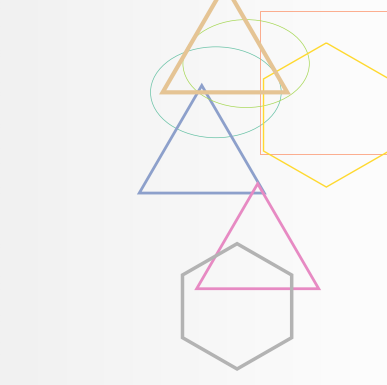[{"shape": "oval", "thickness": 0.5, "radius": 0.84, "center": [0.557, 0.76]}, {"shape": "square", "thickness": 0.5, "radius": 0.92, "center": [0.855, 0.786]}, {"shape": "triangle", "thickness": 2, "radius": 0.93, "center": [0.521, 0.592]}, {"shape": "triangle", "thickness": 2, "radius": 0.91, "center": [0.665, 0.341]}, {"shape": "oval", "thickness": 0.5, "radius": 0.82, "center": [0.635, 0.835]}, {"shape": "hexagon", "thickness": 1, "radius": 0.94, "center": [0.842, 0.701]}, {"shape": "triangle", "thickness": 3, "radius": 0.93, "center": [0.581, 0.853]}, {"shape": "hexagon", "thickness": 2.5, "radius": 0.81, "center": [0.612, 0.204]}]